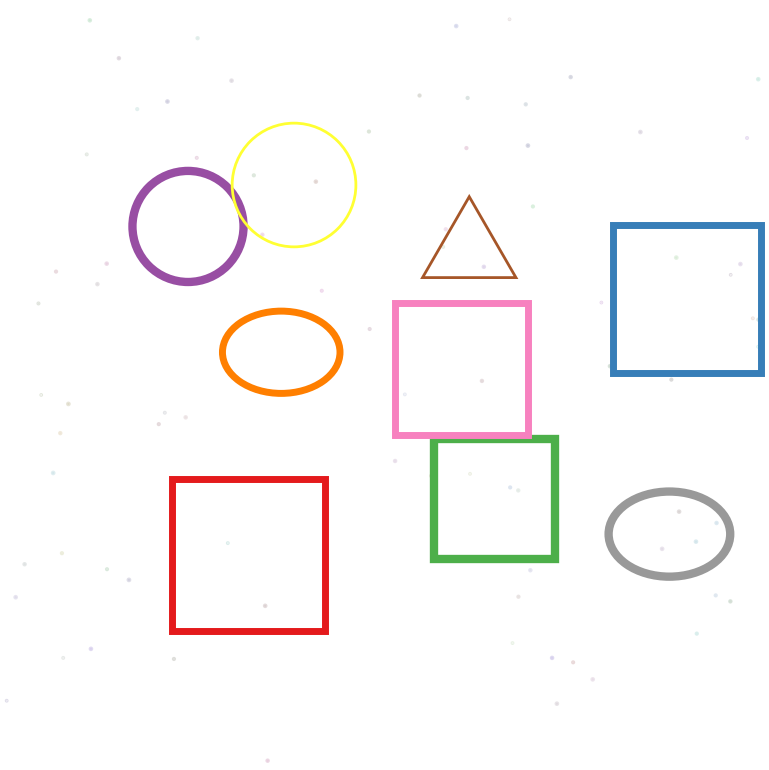[{"shape": "square", "thickness": 2.5, "radius": 0.5, "center": [0.323, 0.279]}, {"shape": "square", "thickness": 2.5, "radius": 0.48, "center": [0.892, 0.612]}, {"shape": "square", "thickness": 3, "radius": 0.39, "center": [0.642, 0.352]}, {"shape": "circle", "thickness": 3, "radius": 0.36, "center": [0.244, 0.706]}, {"shape": "oval", "thickness": 2.5, "radius": 0.38, "center": [0.365, 0.543]}, {"shape": "circle", "thickness": 1, "radius": 0.4, "center": [0.382, 0.76]}, {"shape": "triangle", "thickness": 1, "radius": 0.35, "center": [0.609, 0.675]}, {"shape": "square", "thickness": 2.5, "radius": 0.43, "center": [0.6, 0.521]}, {"shape": "oval", "thickness": 3, "radius": 0.39, "center": [0.869, 0.306]}]